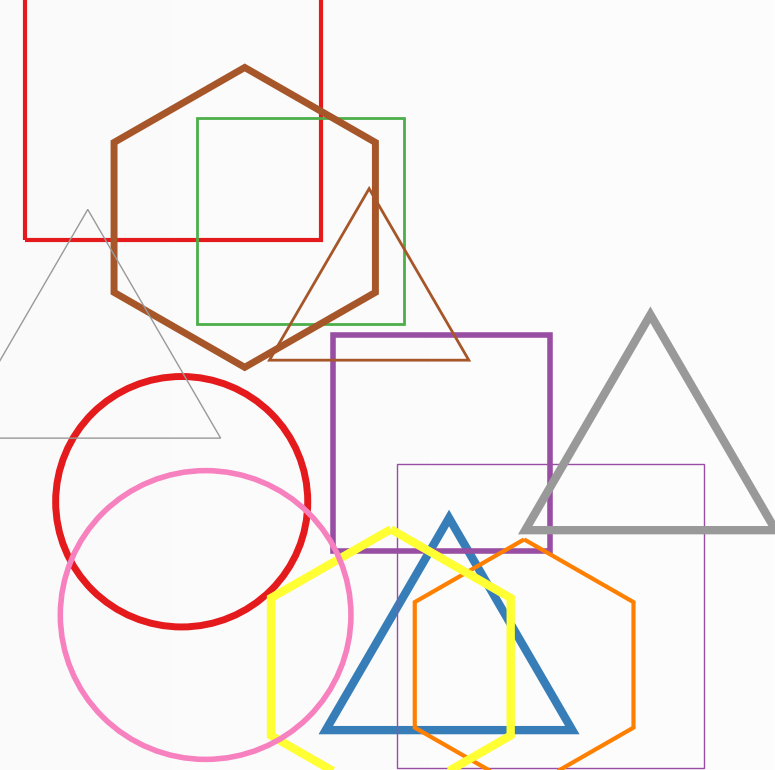[{"shape": "square", "thickness": 1.5, "radius": 0.95, "center": [0.223, 0.879]}, {"shape": "circle", "thickness": 2.5, "radius": 0.81, "center": [0.234, 0.348]}, {"shape": "triangle", "thickness": 3, "radius": 0.92, "center": [0.579, 0.144]}, {"shape": "square", "thickness": 1, "radius": 0.67, "center": [0.387, 0.713]}, {"shape": "square", "thickness": 0.5, "radius": 0.99, "center": [0.71, 0.2]}, {"shape": "square", "thickness": 2, "radius": 0.7, "center": [0.569, 0.425]}, {"shape": "hexagon", "thickness": 1.5, "radius": 0.81, "center": [0.676, 0.137]}, {"shape": "hexagon", "thickness": 3, "radius": 0.89, "center": [0.504, 0.134]}, {"shape": "hexagon", "thickness": 2.5, "radius": 0.97, "center": [0.316, 0.718]}, {"shape": "triangle", "thickness": 1, "radius": 0.74, "center": [0.476, 0.606]}, {"shape": "circle", "thickness": 2, "radius": 0.94, "center": [0.265, 0.201]}, {"shape": "triangle", "thickness": 3, "radius": 0.93, "center": [0.839, 0.405]}, {"shape": "triangle", "thickness": 0.5, "radius": 0.99, "center": [0.113, 0.53]}]